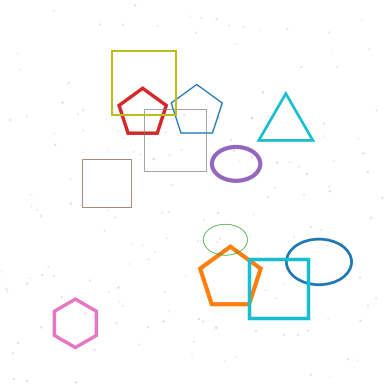[{"shape": "pentagon", "thickness": 1, "radius": 0.35, "center": [0.511, 0.711]}, {"shape": "oval", "thickness": 2, "radius": 0.42, "center": [0.829, 0.32]}, {"shape": "pentagon", "thickness": 3, "radius": 0.41, "center": [0.598, 0.277]}, {"shape": "oval", "thickness": 0.5, "radius": 0.29, "center": [0.585, 0.377]}, {"shape": "pentagon", "thickness": 2.5, "radius": 0.32, "center": [0.371, 0.706]}, {"shape": "oval", "thickness": 3, "radius": 0.31, "center": [0.613, 0.574]}, {"shape": "square", "thickness": 0.5, "radius": 0.31, "center": [0.277, 0.525]}, {"shape": "hexagon", "thickness": 2.5, "radius": 0.31, "center": [0.196, 0.16]}, {"shape": "square", "thickness": 0.5, "radius": 0.41, "center": [0.454, 0.637]}, {"shape": "square", "thickness": 1.5, "radius": 0.42, "center": [0.374, 0.785]}, {"shape": "square", "thickness": 2.5, "radius": 0.38, "center": [0.723, 0.249]}, {"shape": "triangle", "thickness": 2, "radius": 0.41, "center": [0.742, 0.676]}]